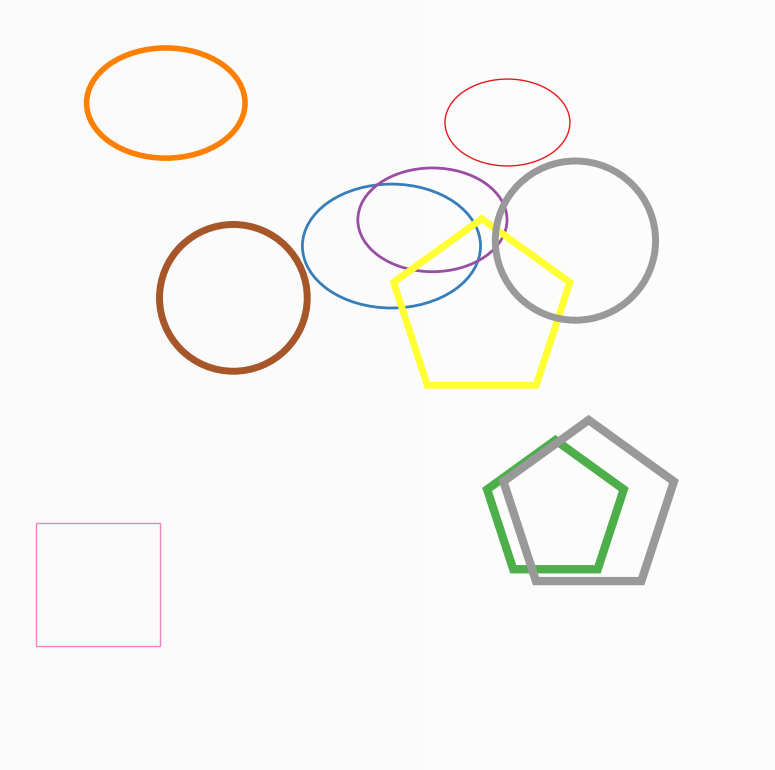[{"shape": "oval", "thickness": 0.5, "radius": 0.4, "center": [0.655, 0.841]}, {"shape": "oval", "thickness": 1, "radius": 0.57, "center": [0.505, 0.68]}, {"shape": "pentagon", "thickness": 3, "radius": 0.46, "center": [0.717, 0.336]}, {"shape": "oval", "thickness": 1, "radius": 0.48, "center": [0.558, 0.715]}, {"shape": "oval", "thickness": 2, "radius": 0.51, "center": [0.214, 0.866]}, {"shape": "pentagon", "thickness": 2.5, "radius": 0.6, "center": [0.622, 0.596]}, {"shape": "circle", "thickness": 2.5, "radius": 0.48, "center": [0.301, 0.613]}, {"shape": "square", "thickness": 0.5, "radius": 0.4, "center": [0.126, 0.241]}, {"shape": "pentagon", "thickness": 3, "radius": 0.58, "center": [0.76, 0.339]}, {"shape": "circle", "thickness": 2.5, "radius": 0.52, "center": [0.742, 0.688]}]